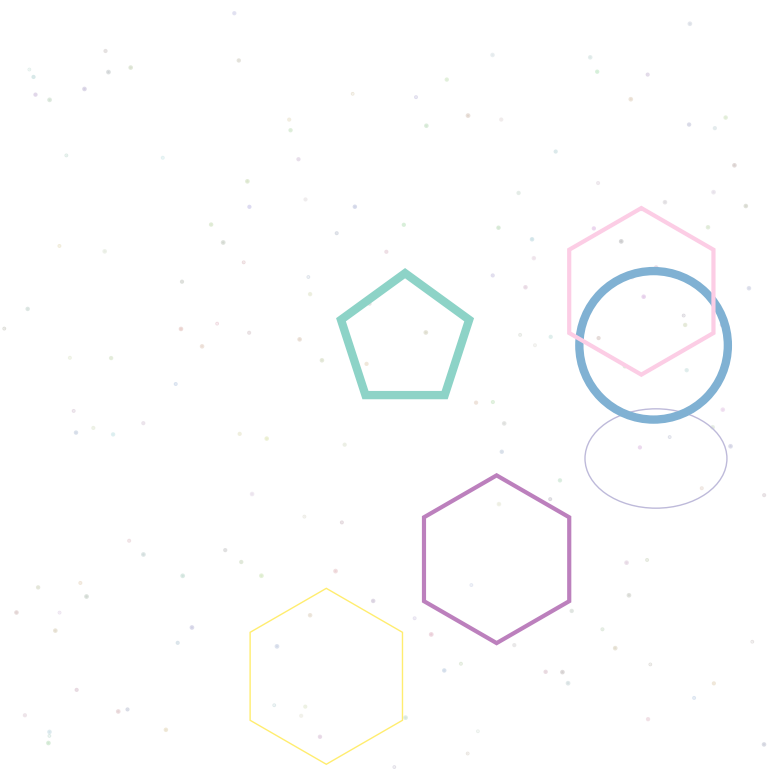[{"shape": "pentagon", "thickness": 3, "radius": 0.44, "center": [0.526, 0.558]}, {"shape": "oval", "thickness": 0.5, "radius": 0.46, "center": [0.852, 0.405]}, {"shape": "circle", "thickness": 3, "radius": 0.48, "center": [0.849, 0.552]}, {"shape": "hexagon", "thickness": 1.5, "radius": 0.54, "center": [0.833, 0.622]}, {"shape": "hexagon", "thickness": 1.5, "radius": 0.54, "center": [0.645, 0.274]}, {"shape": "hexagon", "thickness": 0.5, "radius": 0.57, "center": [0.424, 0.122]}]